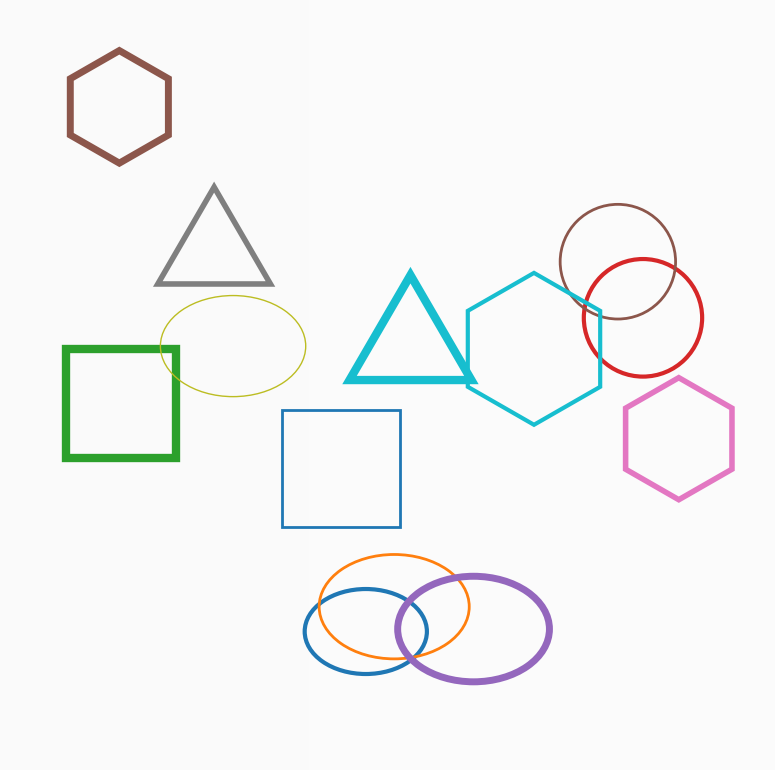[{"shape": "oval", "thickness": 1.5, "radius": 0.39, "center": [0.472, 0.18]}, {"shape": "square", "thickness": 1, "radius": 0.38, "center": [0.44, 0.392]}, {"shape": "oval", "thickness": 1, "radius": 0.48, "center": [0.509, 0.212]}, {"shape": "square", "thickness": 3, "radius": 0.35, "center": [0.156, 0.476]}, {"shape": "circle", "thickness": 1.5, "radius": 0.38, "center": [0.83, 0.587]}, {"shape": "oval", "thickness": 2.5, "radius": 0.49, "center": [0.611, 0.183]}, {"shape": "circle", "thickness": 1, "radius": 0.37, "center": [0.797, 0.66]}, {"shape": "hexagon", "thickness": 2.5, "radius": 0.37, "center": [0.154, 0.861]}, {"shape": "hexagon", "thickness": 2, "radius": 0.4, "center": [0.876, 0.43]}, {"shape": "triangle", "thickness": 2, "radius": 0.42, "center": [0.276, 0.673]}, {"shape": "oval", "thickness": 0.5, "radius": 0.47, "center": [0.301, 0.551]}, {"shape": "triangle", "thickness": 3, "radius": 0.45, "center": [0.53, 0.552]}, {"shape": "hexagon", "thickness": 1.5, "radius": 0.49, "center": [0.689, 0.547]}]